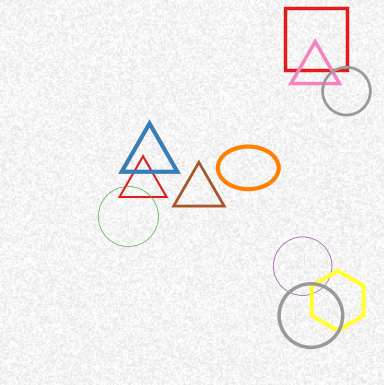[{"shape": "square", "thickness": 2.5, "radius": 0.4, "center": [0.821, 0.898]}, {"shape": "triangle", "thickness": 1.5, "radius": 0.35, "center": [0.372, 0.524]}, {"shape": "triangle", "thickness": 3, "radius": 0.42, "center": [0.388, 0.596]}, {"shape": "circle", "thickness": 0.5, "radius": 0.39, "center": [0.333, 0.438]}, {"shape": "circle", "thickness": 0.5, "radius": 0.38, "center": [0.786, 0.309]}, {"shape": "oval", "thickness": 3, "radius": 0.4, "center": [0.645, 0.564]}, {"shape": "hexagon", "thickness": 3, "radius": 0.39, "center": [0.877, 0.219]}, {"shape": "triangle", "thickness": 2, "radius": 0.38, "center": [0.517, 0.503]}, {"shape": "triangle", "thickness": 2.5, "radius": 0.36, "center": [0.819, 0.819]}, {"shape": "circle", "thickness": 2, "radius": 0.31, "center": [0.9, 0.763]}, {"shape": "circle", "thickness": 2.5, "radius": 0.41, "center": [0.808, 0.18]}]